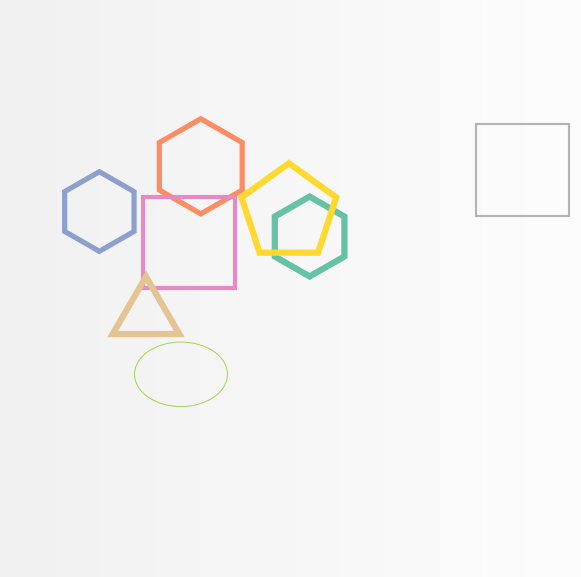[{"shape": "hexagon", "thickness": 3, "radius": 0.35, "center": [0.533, 0.59]}, {"shape": "hexagon", "thickness": 2.5, "radius": 0.41, "center": [0.345, 0.711]}, {"shape": "hexagon", "thickness": 2.5, "radius": 0.34, "center": [0.171, 0.633]}, {"shape": "square", "thickness": 2, "radius": 0.4, "center": [0.324, 0.579]}, {"shape": "oval", "thickness": 0.5, "radius": 0.4, "center": [0.311, 0.351]}, {"shape": "pentagon", "thickness": 3, "radius": 0.43, "center": [0.497, 0.631]}, {"shape": "triangle", "thickness": 3, "radius": 0.33, "center": [0.251, 0.454]}, {"shape": "square", "thickness": 1, "radius": 0.4, "center": [0.9, 0.705]}]